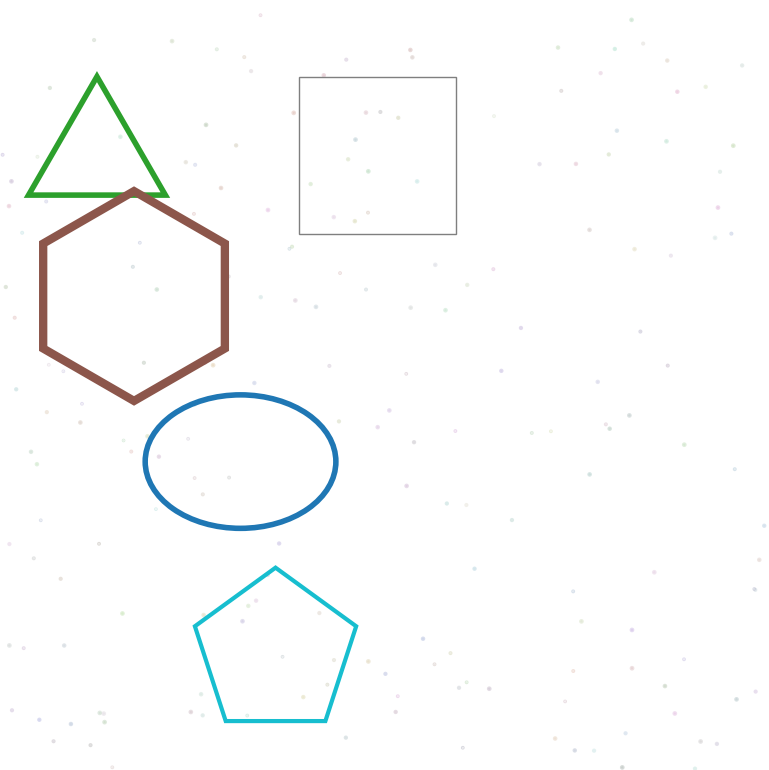[{"shape": "oval", "thickness": 2, "radius": 0.62, "center": [0.312, 0.401]}, {"shape": "triangle", "thickness": 2, "radius": 0.51, "center": [0.126, 0.798]}, {"shape": "hexagon", "thickness": 3, "radius": 0.68, "center": [0.174, 0.616]}, {"shape": "square", "thickness": 0.5, "radius": 0.51, "center": [0.49, 0.798]}, {"shape": "pentagon", "thickness": 1.5, "radius": 0.55, "center": [0.358, 0.153]}]